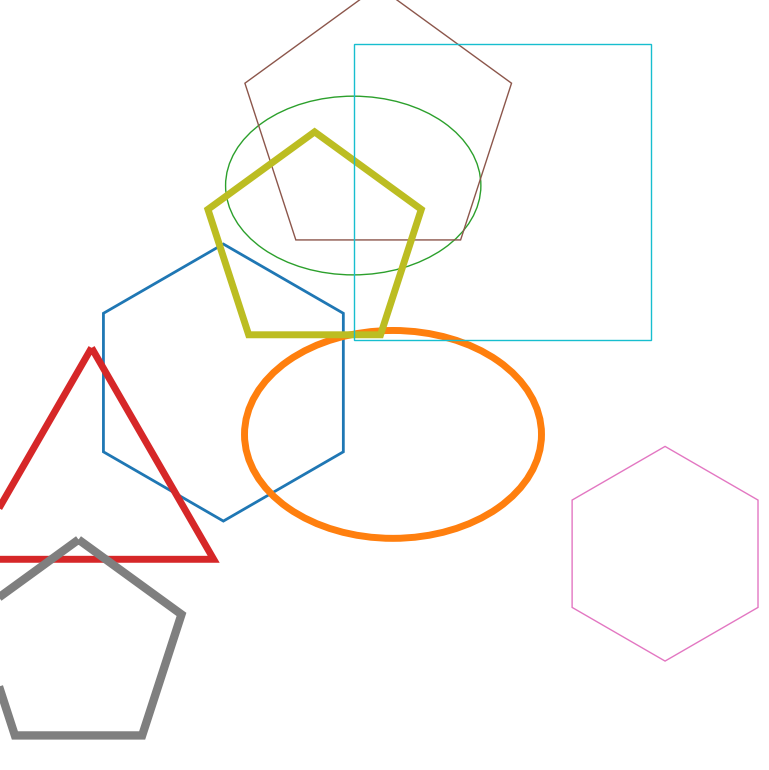[{"shape": "hexagon", "thickness": 1, "radius": 0.9, "center": [0.29, 0.503]}, {"shape": "oval", "thickness": 2.5, "radius": 0.96, "center": [0.51, 0.436]}, {"shape": "oval", "thickness": 0.5, "radius": 0.83, "center": [0.459, 0.759]}, {"shape": "triangle", "thickness": 2.5, "radius": 0.92, "center": [0.119, 0.365]}, {"shape": "pentagon", "thickness": 0.5, "radius": 0.91, "center": [0.491, 0.836]}, {"shape": "hexagon", "thickness": 0.5, "radius": 0.7, "center": [0.864, 0.281]}, {"shape": "pentagon", "thickness": 3, "radius": 0.7, "center": [0.102, 0.159]}, {"shape": "pentagon", "thickness": 2.5, "radius": 0.73, "center": [0.409, 0.683]}, {"shape": "square", "thickness": 0.5, "radius": 0.96, "center": [0.653, 0.75]}]